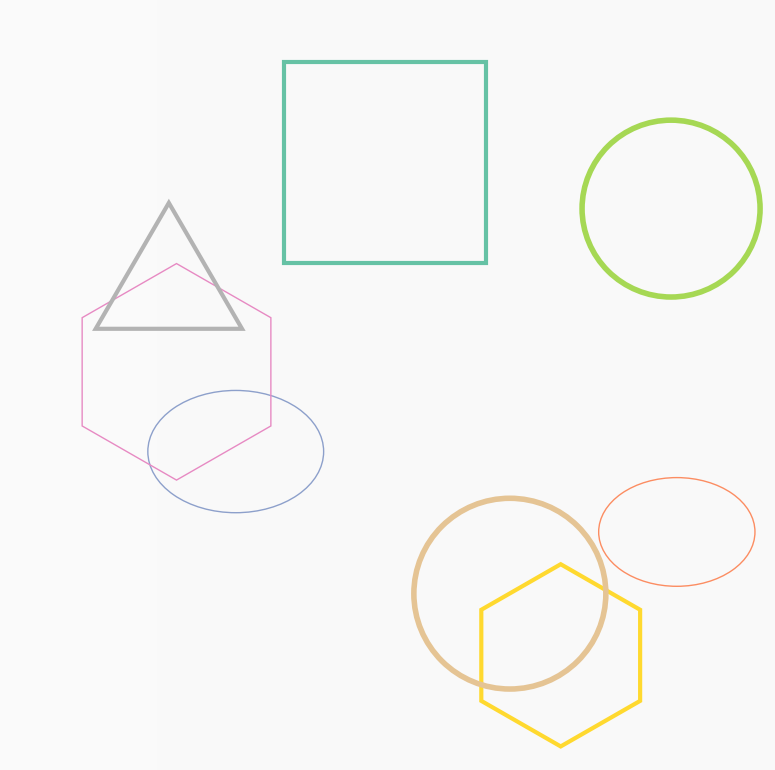[{"shape": "square", "thickness": 1.5, "radius": 0.65, "center": [0.497, 0.789]}, {"shape": "oval", "thickness": 0.5, "radius": 0.5, "center": [0.873, 0.309]}, {"shape": "oval", "thickness": 0.5, "radius": 0.57, "center": [0.304, 0.414]}, {"shape": "hexagon", "thickness": 0.5, "radius": 0.7, "center": [0.228, 0.517]}, {"shape": "circle", "thickness": 2, "radius": 0.57, "center": [0.866, 0.729]}, {"shape": "hexagon", "thickness": 1.5, "radius": 0.59, "center": [0.724, 0.149]}, {"shape": "circle", "thickness": 2, "radius": 0.62, "center": [0.658, 0.229]}, {"shape": "triangle", "thickness": 1.5, "radius": 0.55, "center": [0.218, 0.628]}]